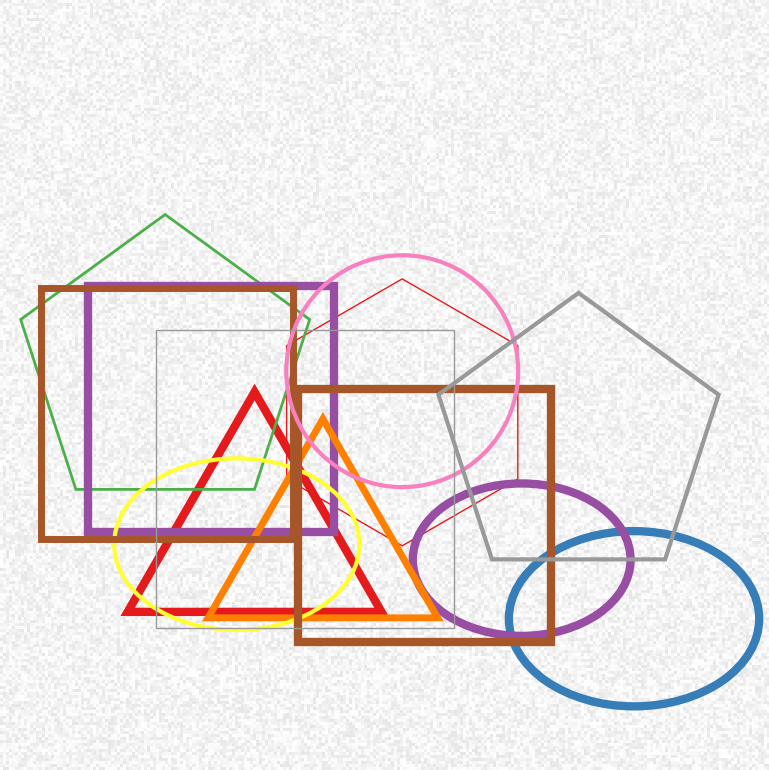[{"shape": "triangle", "thickness": 3, "radius": 0.95, "center": [0.331, 0.301]}, {"shape": "hexagon", "thickness": 0.5, "radius": 0.87, "center": [0.522, 0.464]}, {"shape": "oval", "thickness": 3, "radius": 0.81, "center": [0.823, 0.196]}, {"shape": "pentagon", "thickness": 1, "radius": 0.99, "center": [0.215, 0.524]}, {"shape": "oval", "thickness": 3, "radius": 0.71, "center": [0.678, 0.273]}, {"shape": "square", "thickness": 3, "radius": 0.8, "center": [0.274, 0.469]}, {"shape": "triangle", "thickness": 2.5, "radius": 0.86, "center": [0.419, 0.284]}, {"shape": "oval", "thickness": 1.5, "radius": 0.8, "center": [0.308, 0.293]}, {"shape": "square", "thickness": 2.5, "radius": 0.82, "center": [0.217, 0.463]}, {"shape": "square", "thickness": 3, "radius": 0.82, "center": [0.552, 0.331]}, {"shape": "circle", "thickness": 1.5, "radius": 0.75, "center": [0.522, 0.518]}, {"shape": "square", "thickness": 0.5, "radius": 0.97, "center": [0.397, 0.378]}, {"shape": "pentagon", "thickness": 1.5, "radius": 0.96, "center": [0.751, 0.428]}]